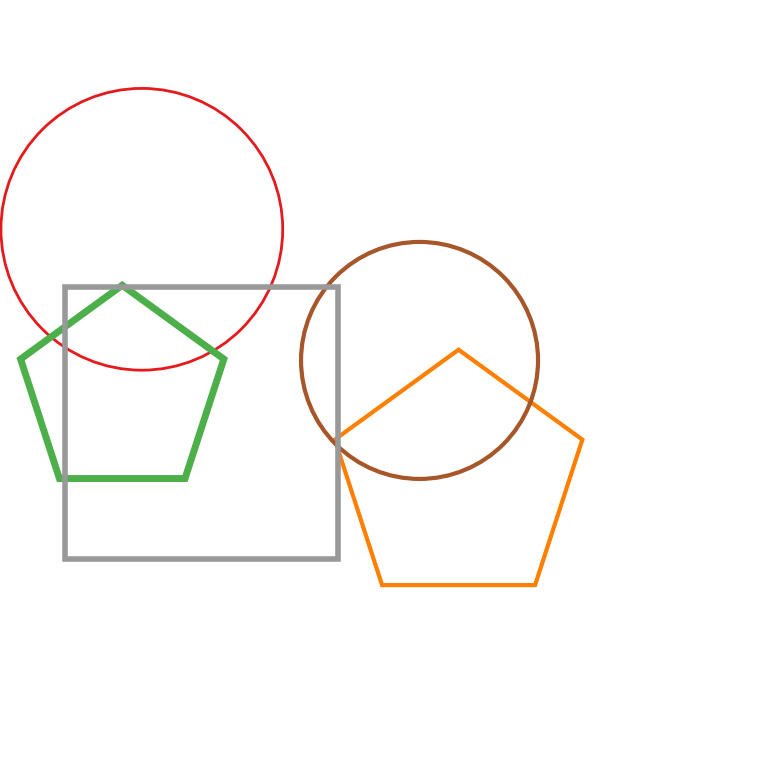[{"shape": "circle", "thickness": 1, "radius": 0.91, "center": [0.184, 0.702]}, {"shape": "pentagon", "thickness": 2.5, "radius": 0.69, "center": [0.159, 0.491]}, {"shape": "pentagon", "thickness": 1.5, "radius": 0.85, "center": [0.596, 0.377]}, {"shape": "circle", "thickness": 1.5, "radius": 0.77, "center": [0.545, 0.532]}, {"shape": "square", "thickness": 2, "radius": 0.88, "center": [0.262, 0.451]}]